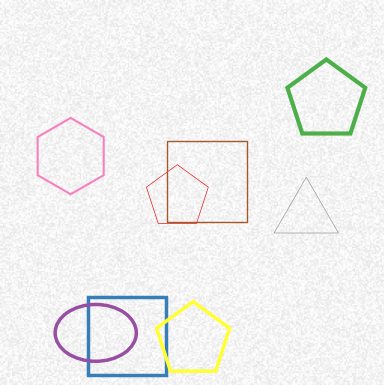[{"shape": "pentagon", "thickness": 0.5, "radius": 0.42, "center": [0.461, 0.488]}, {"shape": "square", "thickness": 2.5, "radius": 0.51, "center": [0.329, 0.127]}, {"shape": "pentagon", "thickness": 3, "radius": 0.53, "center": [0.848, 0.739]}, {"shape": "oval", "thickness": 2.5, "radius": 0.53, "center": [0.249, 0.135]}, {"shape": "pentagon", "thickness": 2.5, "radius": 0.5, "center": [0.502, 0.117]}, {"shape": "square", "thickness": 1, "radius": 0.52, "center": [0.537, 0.529]}, {"shape": "hexagon", "thickness": 1.5, "radius": 0.5, "center": [0.184, 0.595]}, {"shape": "triangle", "thickness": 0.5, "radius": 0.48, "center": [0.796, 0.443]}]